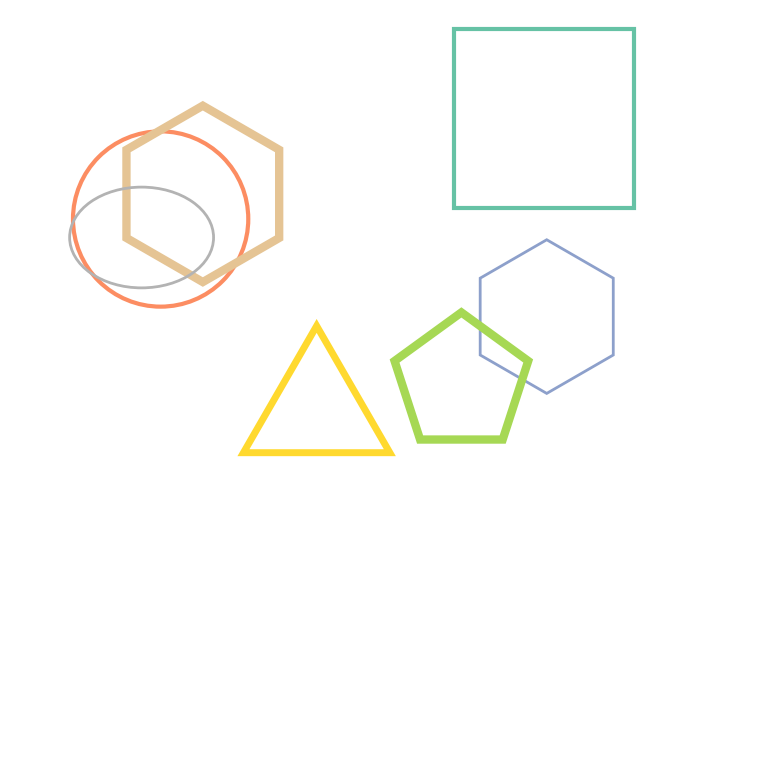[{"shape": "square", "thickness": 1.5, "radius": 0.58, "center": [0.707, 0.846]}, {"shape": "circle", "thickness": 1.5, "radius": 0.57, "center": [0.209, 0.716]}, {"shape": "hexagon", "thickness": 1, "radius": 0.5, "center": [0.71, 0.589]}, {"shape": "pentagon", "thickness": 3, "radius": 0.46, "center": [0.599, 0.503]}, {"shape": "triangle", "thickness": 2.5, "radius": 0.55, "center": [0.411, 0.467]}, {"shape": "hexagon", "thickness": 3, "radius": 0.57, "center": [0.263, 0.748]}, {"shape": "oval", "thickness": 1, "radius": 0.47, "center": [0.184, 0.692]}]